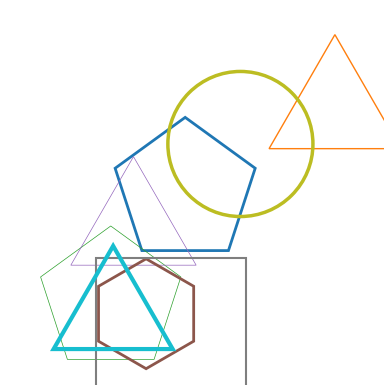[{"shape": "pentagon", "thickness": 2, "radius": 0.96, "center": [0.481, 0.504]}, {"shape": "triangle", "thickness": 1, "radius": 0.99, "center": [0.87, 0.713]}, {"shape": "pentagon", "thickness": 0.5, "radius": 0.96, "center": [0.288, 0.221]}, {"shape": "triangle", "thickness": 0.5, "radius": 0.94, "center": [0.347, 0.405]}, {"shape": "hexagon", "thickness": 2, "radius": 0.71, "center": [0.379, 0.185]}, {"shape": "square", "thickness": 1.5, "radius": 0.97, "center": [0.445, 0.136]}, {"shape": "circle", "thickness": 2.5, "radius": 0.94, "center": [0.624, 0.626]}, {"shape": "triangle", "thickness": 3, "radius": 0.89, "center": [0.294, 0.183]}]